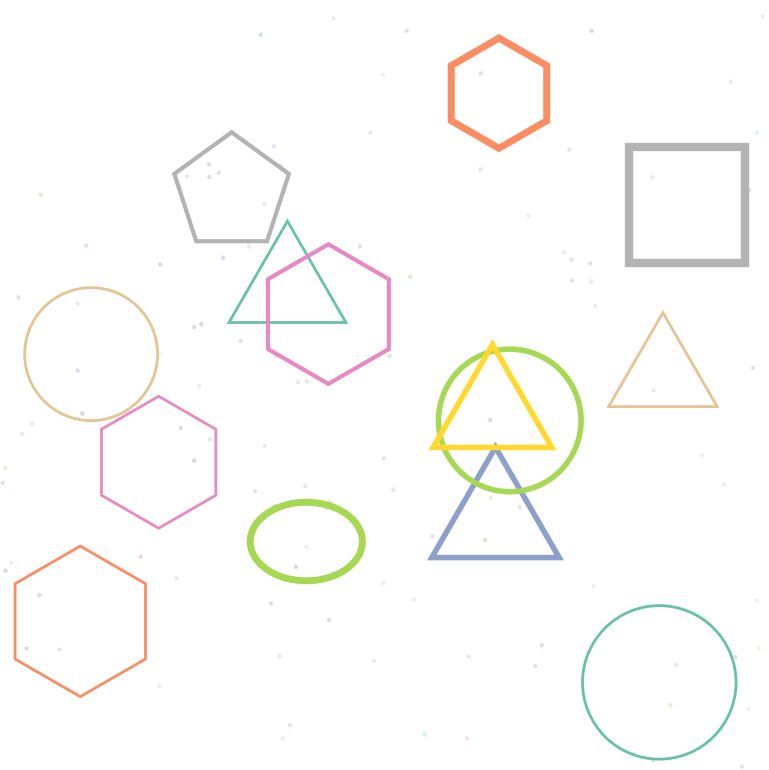[{"shape": "circle", "thickness": 1, "radius": 0.5, "center": [0.856, 0.114]}, {"shape": "triangle", "thickness": 1, "radius": 0.44, "center": [0.373, 0.625]}, {"shape": "hexagon", "thickness": 2.5, "radius": 0.36, "center": [0.648, 0.879]}, {"shape": "hexagon", "thickness": 1, "radius": 0.49, "center": [0.104, 0.193]}, {"shape": "triangle", "thickness": 2, "radius": 0.48, "center": [0.643, 0.324]}, {"shape": "hexagon", "thickness": 1.5, "radius": 0.45, "center": [0.426, 0.592]}, {"shape": "hexagon", "thickness": 1, "radius": 0.43, "center": [0.206, 0.4]}, {"shape": "circle", "thickness": 2, "radius": 0.46, "center": [0.662, 0.454]}, {"shape": "oval", "thickness": 2.5, "radius": 0.36, "center": [0.398, 0.297]}, {"shape": "triangle", "thickness": 2, "radius": 0.44, "center": [0.64, 0.463]}, {"shape": "triangle", "thickness": 1, "radius": 0.41, "center": [0.861, 0.513]}, {"shape": "circle", "thickness": 1, "radius": 0.43, "center": [0.118, 0.54]}, {"shape": "square", "thickness": 3, "radius": 0.38, "center": [0.892, 0.734]}, {"shape": "pentagon", "thickness": 1.5, "radius": 0.39, "center": [0.301, 0.75]}]